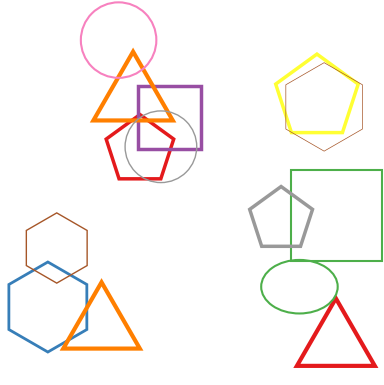[{"shape": "triangle", "thickness": 3, "radius": 0.58, "center": [0.872, 0.108]}, {"shape": "pentagon", "thickness": 2.5, "radius": 0.46, "center": [0.363, 0.61]}, {"shape": "hexagon", "thickness": 2, "radius": 0.58, "center": [0.124, 0.203]}, {"shape": "square", "thickness": 1.5, "radius": 0.59, "center": [0.875, 0.44]}, {"shape": "oval", "thickness": 1.5, "radius": 0.5, "center": [0.778, 0.255]}, {"shape": "square", "thickness": 2.5, "radius": 0.41, "center": [0.44, 0.695]}, {"shape": "triangle", "thickness": 3, "radius": 0.6, "center": [0.346, 0.747]}, {"shape": "triangle", "thickness": 3, "radius": 0.57, "center": [0.264, 0.152]}, {"shape": "pentagon", "thickness": 2.5, "radius": 0.56, "center": [0.823, 0.747]}, {"shape": "hexagon", "thickness": 0.5, "radius": 0.57, "center": [0.842, 0.722]}, {"shape": "hexagon", "thickness": 1, "radius": 0.46, "center": [0.147, 0.356]}, {"shape": "circle", "thickness": 1.5, "radius": 0.49, "center": [0.308, 0.896]}, {"shape": "pentagon", "thickness": 2.5, "radius": 0.43, "center": [0.73, 0.43]}, {"shape": "circle", "thickness": 1, "radius": 0.47, "center": [0.418, 0.619]}]